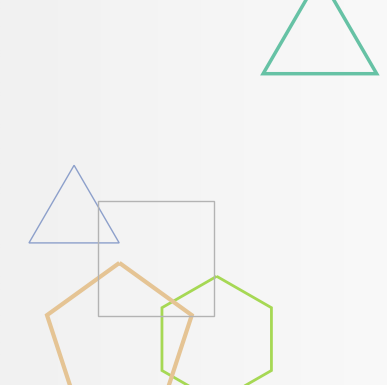[{"shape": "triangle", "thickness": 2.5, "radius": 0.85, "center": [0.826, 0.893]}, {"shape": "triangle", "thickness": 1, "radius": 0.67, "center": [0.191, 0.436]}, {"shape": "hexagon", "thickness": 2, "radius": 0.82, "center": [0.559, 0.119]}, {"shape": "pentagon", "thickness": 3, "radius": 0.98, "center": [0.308, 0.121]}, {"shape": "square", "thickness": 1, "radius": 0.75, "center": [0.403, 0.329]}]